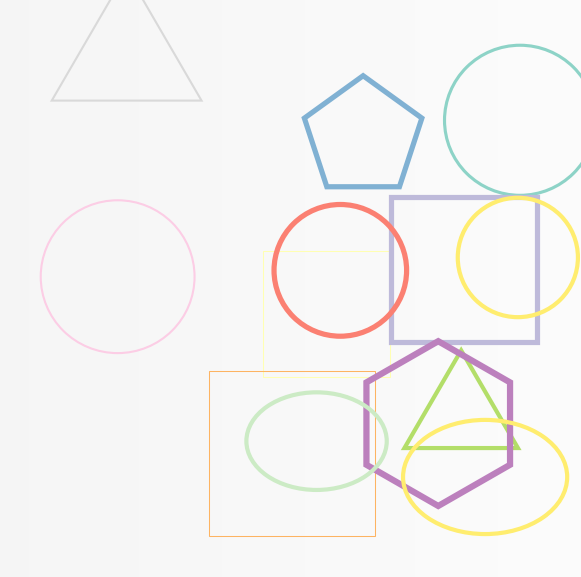[{"shape": "circle", "thickness": 1.5, "radius": 0.65, "center": [0.895, 0.791]}, {"shape": "square", "thickness": 0.5, "radius": 0.54, "center": [0.562, 0.455]}, {"shape": "square", "thickness": 2.5, "radius": 0.63, "center": [0.799, 0.532]}, {"shape": "circle", "thickness": 2.5, "radius": 0.57, "center": [0.585, 0.531]}, {"shape": "pentagon", "thickness": 2.5, "radius": 0.53, "center": [0.625, 0.762]}, {"shape": "square", "thickness": 0.5, "radius": 0.72, "center": [0.503, 0.214]}, {"shape": "triangle", "thickness": 2, "radius": 0.56, "center": [0.793, 0.28]}, {"shape": "circle", "thickness": 1, "radius": 0.66, "center": [0.202, 0.52]}, {"shape": "triangle", "thickness": 1, "radius": 0.74, "center": [0.218, 0.899]}, {"shape": "hexagon", "thickness": 3, "radius": 0.71, "center": [0.754, 0.266]}, {"shape": "oval", "thickness": 2, "radius": 0.6, "center": [0.545, 0.235]}, {"shape": "oval", "thickness": 2, "radius": 0.71, "center": [0.835, 0.173]}, {"shape": "circle", "thickness": 2, "radius": 0.52, "center": [0.891, 0.553]}]